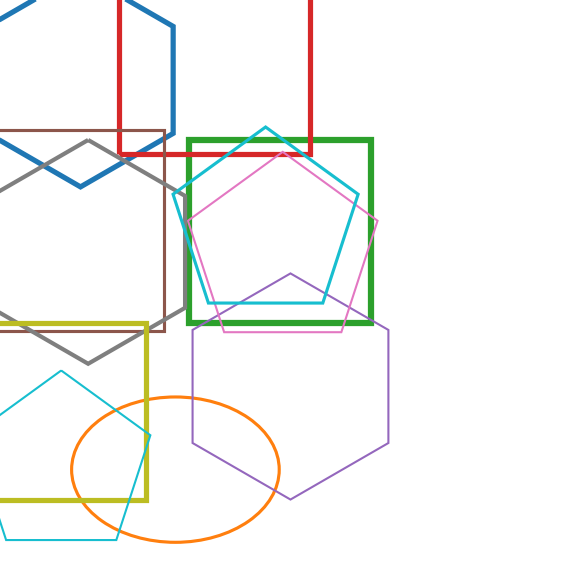[{"shape": "hexagon", "thickness": 2.5, "radius": 0.93, "center": [0.139, 0.861]}, {"shape": "oval", "thickness": 1.5, "radius": 0.9, "center": [0.304, 0.186]}, {"shape": "square", "thickness": 3, "radius": 0.79, "center": [0.485, 0.598]}, {"shape": "square", "thickness": 2.5, "radius": 0.83, "center": [0.371, 0.899]}, {"shape": "hexagon", "thickness": 1, "radius": 0.98, "center": [0.503, 0.33]}, {"shape": "square", "thickness": 1.5, "radius": 0.87, "center": [0.11, 0.6]}, {"shape": "pentagon", "thickness": 1, "radius": 0.86, "center": [0.49, 0.564]}, {"shape": "hexagon", "thickness": 2, "radius": 0.97, "center": [0.153, 0.563]}, {"shape": "square", "thickness": 2.5, "radius": 0.77, "center": [0.101, 0.287]}, {"shape": "pentagon", "thickness": 1.5, "radius": 0.84, "center": [0.46, 0.611]}, {"shape": "pentagon", "thickness": 1, "radius": 0.81, "center": [0.106, 0.195]}]